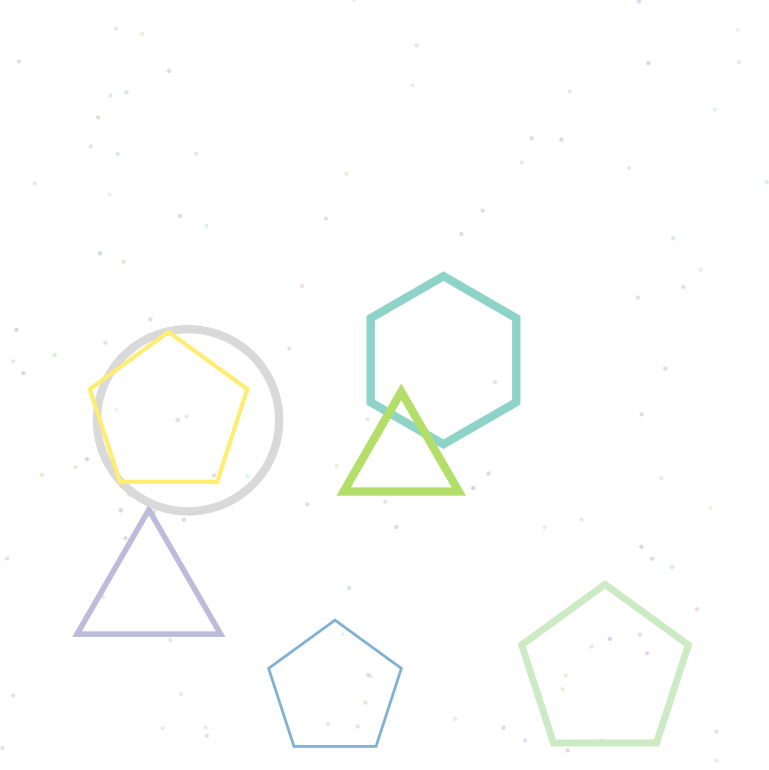[{"shape": "hexagon", "thickness": 3, "radius": 0.55, "center": [0.576, 0.532]}, {"shape": "triangle", "thickness": 2, "radius": 0.54, "center": [0.193, 0.23]}, {"shape": "pentagon", "thickness": 1, "radius": 0.45, "center": [0.435, 0.104]}, {"shape": "triangle", "thickness": 3, "radius": 0.43, "center": [0.521, 0.405]}, {"shape": "circle", "thickness": 3, "radius": 0.59, "center": [0.244, 0.454]}, {"shape": "pentagon", "thickness": 2.5, "radius": 0.57, "center": [0.786, 0.127]}, {"shape": "pentagon", "thickness": 1.5, "radius": 0.54, "center": [0.219, 0.461]}]